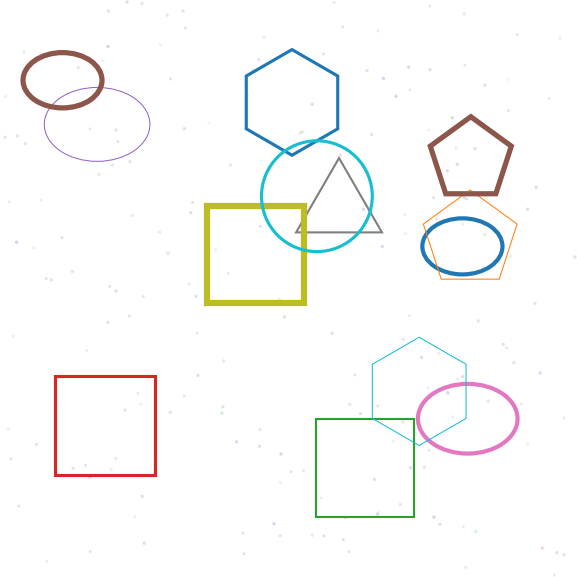[{"shape": "oval", "thickness": 2, "radius": 0.35, "center": [0.801, 0.573]}, {"shape": "hexagon", "thickness": 1.5, "radius": 0.46, "center": [0.506, 0.822]}, {"shape": "pentagon", "thickness": 0.5, "radius": 0.43, "center": [0.814, 0.585]}, {"shape": "square", "thickness": 1, "radius": 0.42, "center": [0.633, 0.189]}, {"shape": "square", "thickness": 1.5, "radius": 0.43, "center": [0.182, 0.262]}, {"shape": "oval", "thickness": 0.5, "radius": 0.46, "center": [0.168, 0.784]}, {"shape": "pentagon", "thickness": 2.5, "radius": 0.37, "center": [0.815, 0.723]}, {"shape": "oval", "thickness": 2.5, "radius": 0.34, "center": [0.108, 0.86]}, {"shape": "oval", "thickness": 2, "radius": 0.43, "center": [0.81, 0.274]}, {"shape": "triangle", "thickness": 1, "radius": 0.43, "center": [0.587, 0.64]}, {"shape": "square", "thickness": 3, "radius": 0.42, "center": [0.442, 0.558]}, {"shape": "circle", "thickness": 1.5, "radius": 0.48, "center": [0.549, 0.659]}, {"shape": "hexagon", "thickness": 0.5, "radius": 0.47, "center": [0.726, 0.321]}]